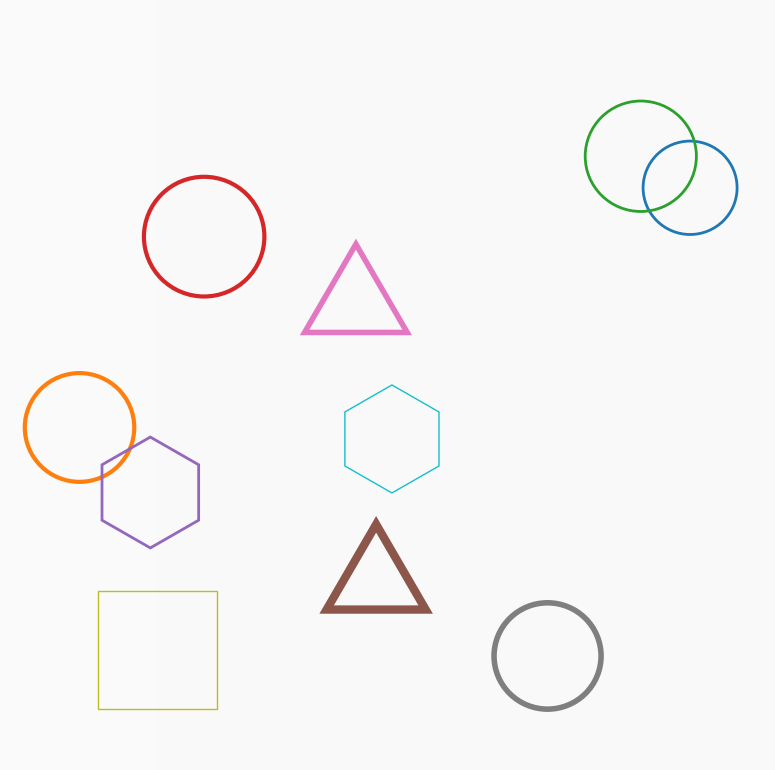[{"shape": "circle", "thickness": 1, "radius": 0.3, "center": [0.89, 0.756]}, {"shape": "circle", "thickness": 1.5, "radius": 0.35, "center": [0.103, 0.445]}, {"shape": "circle", "thickness": 1, "radius": 0.36, "center": [0.827, 0.797]}, {"shape": "circle", "thickness": 1.5, "radius": 0.39, "center": [0.263, 0.693]}, {"shape": "hexagon", "thickness": 1, "radius": 0.36, "center": [0.194, 0.36]}, {"shape": "triangle", "thickness": 3, "radius": 0.37, "center": [0.485, 0.245]}, {"shape": "triangle", "thickness": 2, "radius": 0.38, "center": [0.459, 0.606]}, {"shape": "circle", "thickness": 2, "radius": 0.35, "center": [0.707, 0.148]}, {"shape": "square", "thickness": 0.5, "radius": 0.38, "center": [0.203, 0.156]}, {"shape": "hexagon", "thickness": 0.5, "radius": 0.35, "center": [0.506, 0.43]}]